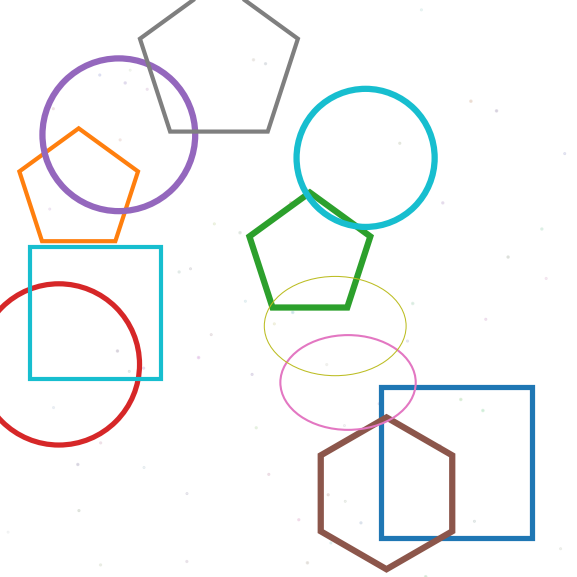[{"shape": "square", "thickness": 2.5, "radius": 0.65, "center": [0.79, 0.198]}, {"shape": "pentagon", "thickness": 2, "radius": 0.54, "center": [0.136, 0.669]}, {"shape": "pentagon", "thickness": 3, "radius": 0.55, "center": [0.537, 0.556]}, {"shape": "circle", "thickness": 2.5, "radius": 0.7, "center": [0.102, 0.368]}, {"shape": "circle", "thickness": 3, "radius": 0.66, "center": [0.206, 0.766]}, {"shape": "hexagon", "thickness": 3, "radius": 0.66, "center": [0.669, 0.145]}, {"shape": "oval", "thickness": 1, "radius": 0.59, "center": [0.603, 0.337]}, {"shape": "pentagon", "thickness": 2, "radius": 0.72, "center": [0.379, 0.888]}, {"shape": "oval", "thickness": 0.5, "radius": 0.61, "center": [0.58, 0.435]}, {"shape": "square", "thickness": 2, "radius": 0.57, "center": [0.165, 0.457]}, {"shape": "circle", "thickness": 3, "radius": 0.6, "center": [0.633, 0.726]}]